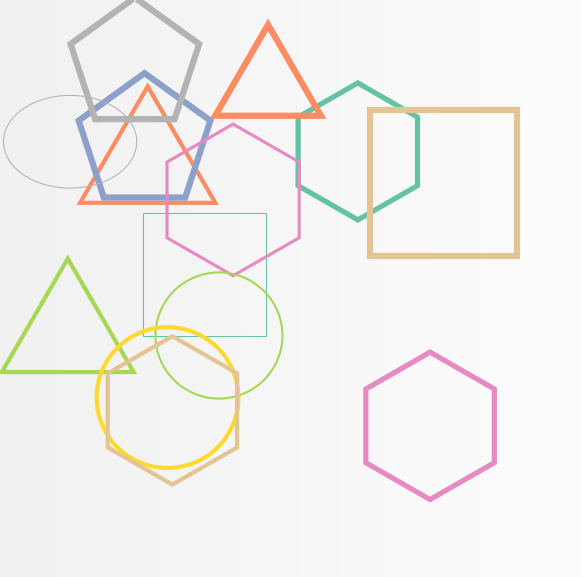[{"shape": "square", "thickness": 0.5, "radius": 0.53, "center": [0.352, 0.524]}, {"shape": "hexagon", "thickness": 2.5, "radius": 0.59, "center": [0.616, 0.737]}, {"shape": "triangle", "thickness": 3, "radius": 0.53, "center": [0.461, 0.851]}, {"shape": "triangle", "thickness": 2, "radius": 0.67, "center": [0.254, 0.715]}, {"shape": "pentagon", "thickness": 3, "radius": 0.6, "center": [0.249, 0.753]}, {"shape": "hexagon", "thickness": 2.5, "radius": 0.64, "center": [0.74, 0.262]}, {"shape": "hexagon", "thickness": 1.5, "radius": 0.66, "center": [0.401, 0.653]}, {"shape": "triangle", "thickness": 2, "radius": 0.65, "center": [0.117, 0.42]}, {"shape": "circle", "thickness": 1, "radius": 0.55, "center": [0.377, 0.418]}, {"shape": "circle", "thickness": 2, "radius": 0.61, "center": [0.288, 0.311]}, {"shape": "hexagon", "thickness": 2, "radius": 0.64, "center": [0.297, 0.288]}, {"shape": "square", "thickness": 3, "radius": 0.63, "center": [0.763, 0.682]}, {"shape": "oval", "thickness": 0.5, "radius": 0.57, "center": [0.121, 0.754]}, {"shape": "pentagon", "thickness": 3, "radius": 0.58, "center": [0.232, 0.887]}]